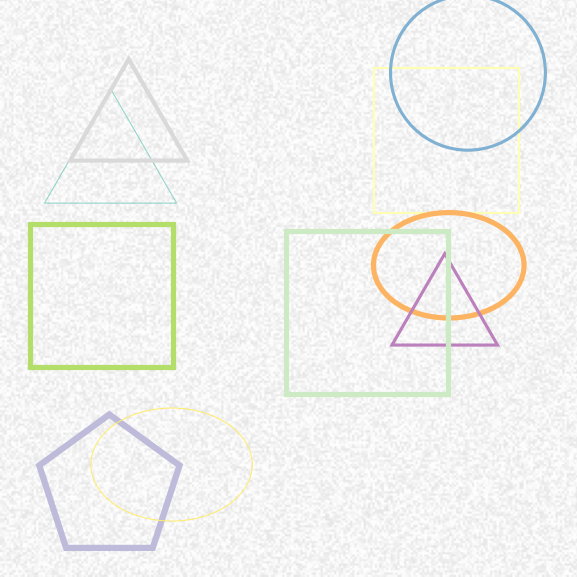[{"shape": "triangle", "thickness": 0.5, "radius": 0.66, "center": [0.191, 0.713]}, {"shape": "square", "thickness": 1, "radius": 0.63, "center": [0.773, 0.756]}, {"shape": "pentagon", "thickness": 3, "radius": 0.64, "center": [0.189, 0.154]}, {"shape": "circle", "thickness": 1.5, "radius": 0.67, "center": [0.81, 0.873]}, {"shape": "oval", "thickness": 2.5, "radius": 0.65, "center": [0.777, 0.54]}, {"shape": "square", "thickness": 2.5, "radius": 0.62, "center": [0.175, 0.487]}, {"shape": "triangle", "thickness": 2, "radius": 0.59, "center": [0.223, 0.78]}, {"shape": "triangle", "thickness": 1.5, "radius": 0.53, "center": [0.77, 0.454]}, {"shape": "square", "thickness": 2.5, "radius": 0.7, "center": [0.635, 0.458]}, {"shape": "oval", "thickness": 0.5, "radius": 0.7, "center": [0.297, 0.195]}]